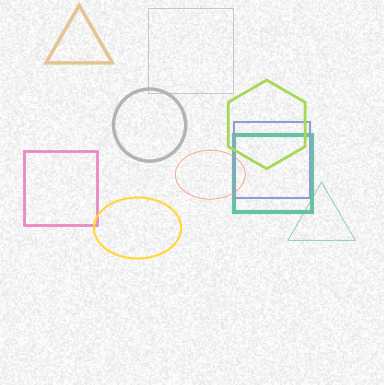[{"shape": "triangle", "thickness": 0.5, "radius": 0.5, "center": [0.835, 0.426]}, {"shape": "square", "thickness": 3, "radius": 0.5, "center": [0.709, 0.55]}, {"shape": "oval", "thickness": 0.5, "radius": 0.45, "center": [0.546, 0.546]}, {"shape": "square", "thickness": 1.5, "radius": 0.49, "center": [0.706, 0.584]}, {"shape": "square", "thickness": 2, "radius": 0.48, "center": [0.157, 0.512]}, {"shape": "hexagon", "thickness": 2, "radius": 0.58, "center": [0.693, 0.677]}, {"shape": "oval", "thickness": 1.5, "radius": 0.57, "center": [0.357, 0.408]}, {"shape": "triangle", "thickness": 2.5, "radius": 0.5, "center": [0.206, 0.887]}, {"shape": "circle", "thickness": 2.5, "radius": 0.47, "center": [0.389, 0.675]}, {"shape": "square", "thickness": 0.5, "radius": 0.55, "center": [0.494, 0.869]}]